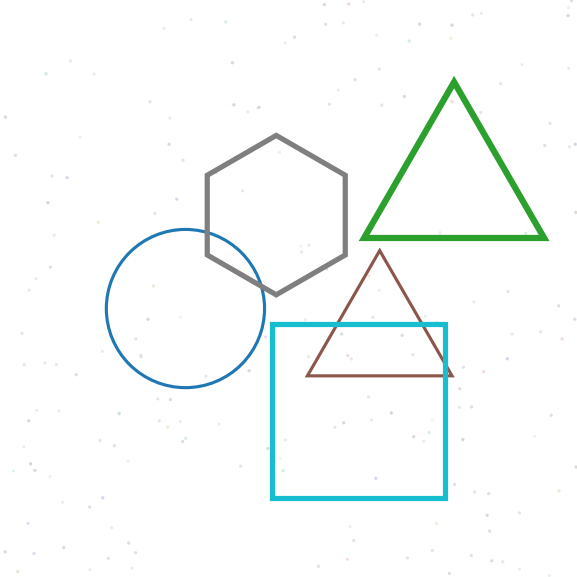[{"shape": "circle", "thickness": 1.5, "radius": 0.68, "center": [0.321, 0.465]}, {"shape": "triangle", "thickness": 3, "radius": 0.9, "center": [0.786, 0.677]}, {"shape": "triangle", "thickness": 1.5, "radius": 0.72, "center": [0.658, 0.421]}, {"shape": "hexagon", "thickness": 2.5, "radius": 0.69, "center": [0.478, 0.627]}, {"shape": "square", "thickness": 2.5, "radius": 0.75, "center": [0.621, 0.288]}]